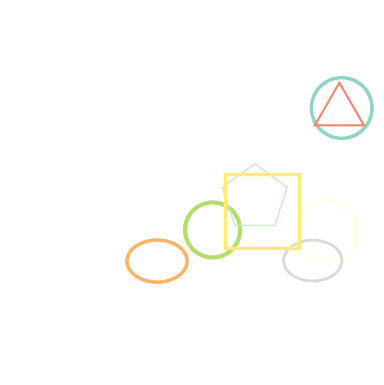[{"shape": "circle", "thickness": 2.5, "radius": 0.39, "center": [0.887, 0.719]}, {"shape": "hexagon", "thickness": 0.5, "radius": 0.43, "center": [0.846, 0.4]}, {"shape": "triangle", "thickness": 1.5, "radius": 0.37, "center": [0.881, 0.711]}, {"shape": "oval", "thickness": 2.5, "radius": 0.39, "center": [0.408, 0.322]}, {"shape": "circle", "thickness": 3, "radius": 0.36, "center": [0.552, 0.403]}, {"shape": "oval", "thickness": 2, "radius": 0.38, "center": [0.812, 0.323]}, {"shape": "pentagon", "thickness": 1, "radius": 0.44, "center": [0.662, 0.486]}, {"shape": "square", "thickness": 2.5, "radius": 0.48, "center": [0.68, 0.453]}]